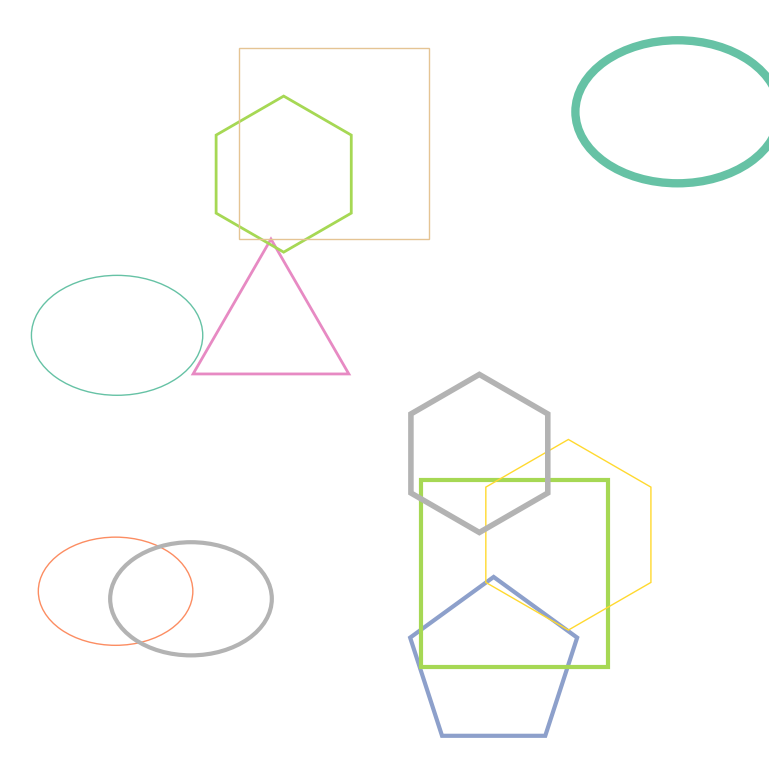[{"shape": "oval", "thickness": 0.5, "radius": 0.56, "center": [0.152, 0.565]}, {"shape": "oval", "thickness": 3, "radius": 0.66, "center": [0.88, 0.855]}, {"shape": "oval", "thickness": 0.5, "radius": 0.5, "center": [0.15, 0.232]}, {"shape": "pentagon", "thickness": 1.5, "radius": 0.57, "center": [0.641, 0.137]}, {"shape": "triangle", "thickness": 1, "radius": 0.58, "center": [0.352, 0.573]}, {"shape": "hexagon", "thickness": 1, "radius": 0.51, "center": [0.368, 0.774]}, {"shape": "square", "thickness": 1.5, "radius": 0.61, "center": [0.668, 0.256]}, {"shape": "hexagon", "thickness": 0.5, "radius": 0.62, "center": [0.738, 0.305]}, {"shape": "square", "thickness": 0.5, "radius": 0.62, "center": [0.434, 0.814]}, {"shape": "oval", "thickness": 1.5, "radius": 0.52, "center": [0.248, 0.222]}, {"shape": "hexagon", "thickness": 2, "radius": 0.51, "center": [0.623, 0.411]}]